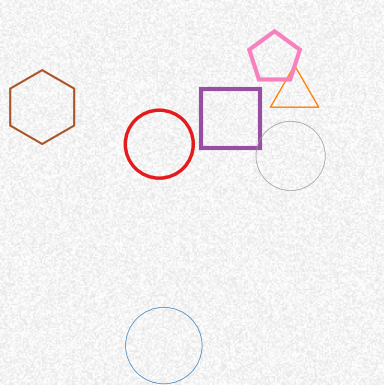[{"shape": "circle", "thickness": 2.5, "radius": 0.44, "center": [0.414, 0.626]}, {"shape": "circle", "thickness": 0.5, "radius": 0.5, "center": [0.426, 0.102]}, {"shape": "square", "thickness": 3, "radius": 0.38, "center": [0.599, 0.692]}, {"shape": "triangle", "thickness": 1, "radius": 0.36, "center": [0.765, 0.758]}, {"shape": "hexagon", "thickness": 1.5, "radius": 0.48, "center": [0.11, 0.722]}, {"shape": "pentagon", "thickness": 3, "radius": 0.35, "center": [0.713, 0.849]}, {"shape": "circle", "thickness": 0.5, "radius": 0.45, "center": [0.755, 0.595]}]